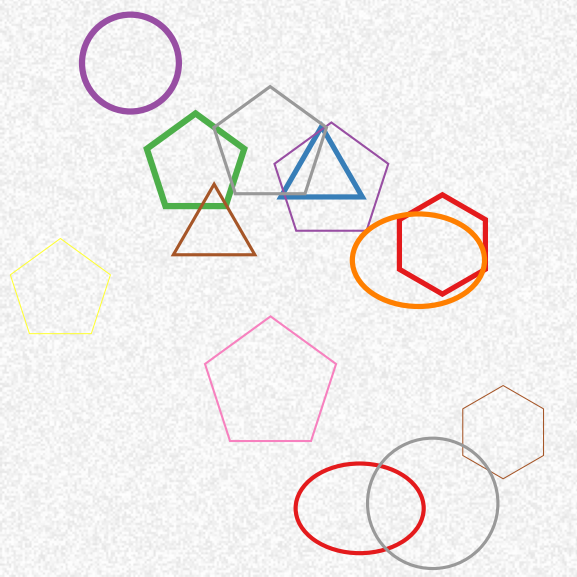[{"shape": "oval", "thickness": 2, "radius": 0.55, "center": [0.623, 0.119]}, {"shape": "hexagon", "thickness": 2.5, "radius": 0.43, "center": [0.766, 0.576]}, {"shape": "triangle", "thickness": 2.5, "radius": 0.41, "center": [0.557, 0.699]}, {"shape": "pentagon", "thickness": 3, "radius": 0.44, "center": [0.339, 0.714]}, {"shape": "circle", "thickness": 3, "radius": 0.42, "center": [0.226, 0.89]}, {"shape": "pentagon", "thickness": 1, "radius": 0.52, "center": [0.574, 0.683]}, {"shape": "oval", "thickness": 2.5, "radius": 0.57, "center": [0.725, 0.549]}, {"shape": "pentagon", "thickness": 0.5, "radius": 0.46, "center": [0.105, 0.495]}, {"shape": "hexagon", "thickness": 0.5, "radius": 0.4, "center": [0.871, 0.251]}, {"shape": "triangle", "thickness": 1.5, "radius": 0.41, "center": [0.371, 0.599]}, {"shape": "pentagon", "thickness": 1, "radius": 0.6, "center": [0.468, 0.332]}, {"shape": "pentagon", "thickness": 1.5, "radius": 0.51, "center": [0.468, 0.747]}, {"shape": "circle", "thickness": 1.5, "radius": 0.56, "center": [0.749, 0.128]}]